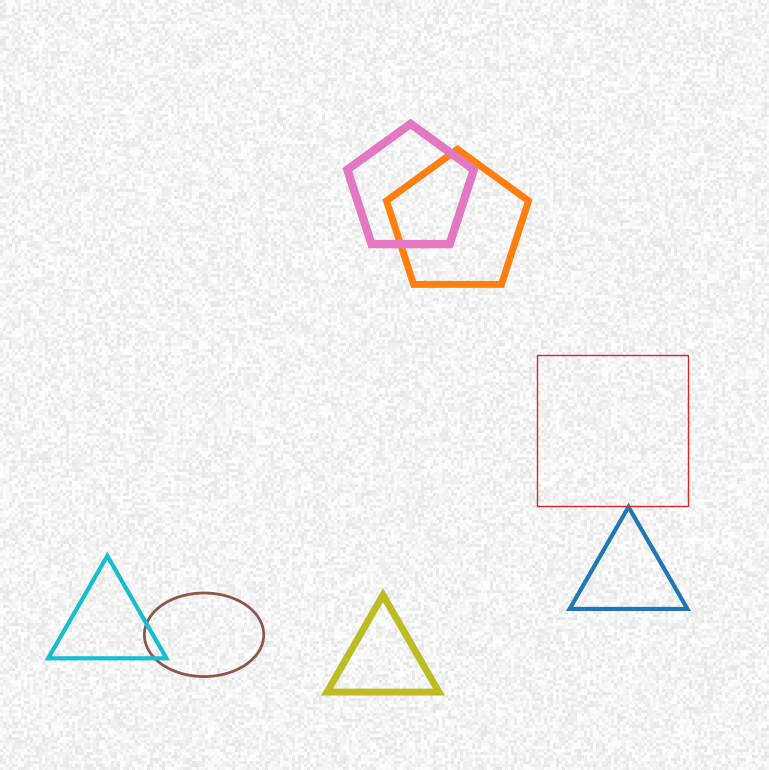[{"shape": "triangle", "thickness": 1.5, "radius": 0.44, "center": [0.816, 0.253]}, {"shape": "pentagon", "thickness": 2.5, "radius": 0.49, "center": [0.594, 0.709]}, {"shape": "square", "thickness": 0.5, "radius": 0.49, "center": [0.796, 0.441]}, {"shape": "oval", "thickness": 1, "radius": 0.39, "center": [0.265, 0.176]}, {"shape": "pentagon", "thickness": 3, "radius": 0.43, "center": [0.533, 0.753]}, {"shape": "triangle", "thickness": 2.5, "radius": 0.42, "center": [0.497, 0.143]}, {"shape": "triangle", "thickness": 1.5, "radius": 0.44, "center": [0.139, 0.189]}]